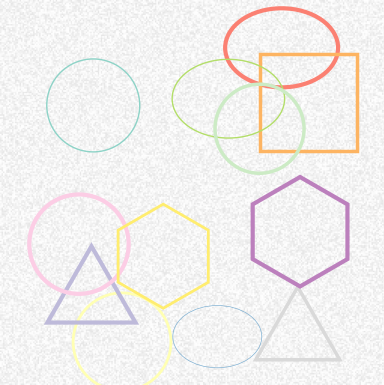[{"shape": "circle", "thickness": 1, "radius": 0.6, "center": [0.242, 0.726]}, {"shape": "circle", "thickness": 2, "radius": 0.64, "center": [0.317, 0.112]}, {"shape": "triangle", "thickness": 3, "radius": 0.66, "center": [0.238, 0.228]}, {"shape": "oval", "thickness": 3, "radius": 0.73, "center": [0.731, 0.876]}, {"shape": "oval", "thickness": 0.5, "radius": 0.58, "center": [0.564, 0.126]}, {"shape": "square", "thickness": 2.5, "radius": 0.63, "center": [0.802, 0.734]}, {"shape": "oval", "thickness": 1, "radius": 0.73, "center": [0.593, 0.744]}, {"shape": "circle", "thickness": 3, "radius": 0.65, "center": [0.205, 0.366]}, {"shape": "triangle", "thickness": 2.5, "radius": 0.63, "center": [0.773, 0.129]}, {"shape": "hexagon", "thickness": 3, "radius": 0.71, "center": [0.779, 0.398]}, {"shape": "circle", "thickness": 2.5, "radius": 0.58, "center": [0.674, 0.666]}, {"shape": "hexagon", "thickness": 2, "radius": 0.68, "center": [0.424, 0.335]}]